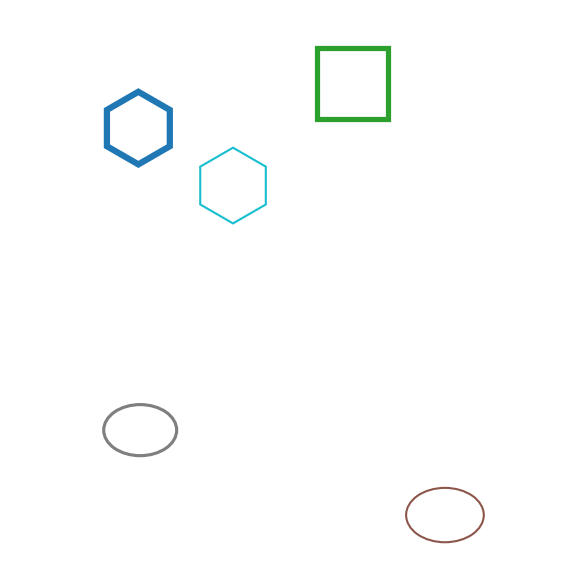[{"shape": "hexagon", "thickness": 3, "radius": 0.31, "center": [0.24, 0.777]}, {"shape": "square", "thickness": 2.5, "radius": 0.31, "center": [0.611, 0.854]}, {"shape": "oval", "thickness": 1, "radius": 0.34, "center": [0.77, 0.107]}, {"shape": "oval", "thickness": 1.5, "radius": 0.32, "center": [0.243, 0.254]}, {"shape": "hexagon", "thickness": 1, "radius": 0.33, "center": [0.404, 0.678]}]